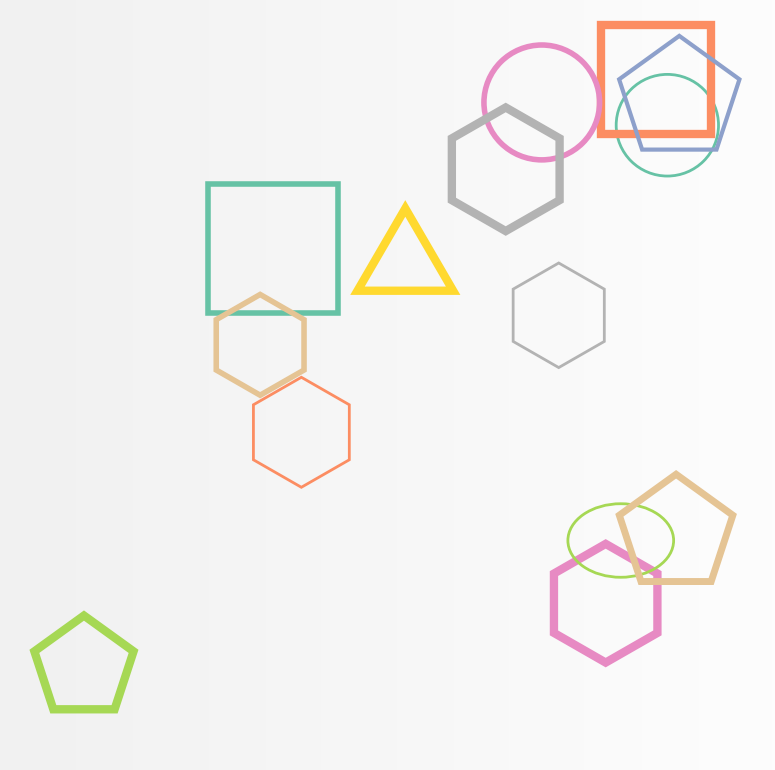[{"shape": "square", "thickness": 2, "radius": 0.42, "center": [0.352, 0.677]}, {"shape": "circle", "thickness": 1, "radius": 0.33, "center": [0.861, 0.837]}, {"shape": "hexagon", "thickness": 1, "radius": 0.36, "center": [0.389, 0.439]}, {"shape": "square", "thickness": 3, "radius": 0.35, "center": [0.847, 0.896]}, {"shape": "pentagon", "thickness": 1.5, "radius": 0.41, "center": [0.877, 0.872]}, {"shape": "circle", "thickness": 2, "radius": 0.37, "center": [0.699, 0.867]}, {"shape": "hexagon", "thickness": 3, "radius": 0.39, "center": [0.782, 0.217]}, {"shape": "pentagon", "thickness": 3, "radius": 0.34, "center": [0.108, 0.133]}, {"shape": "oval", "thickness": 1, "radius": 0.34, "center": [0.801, 0.298]}, {"shape": "triangle", "thickness": 3, "radius": 0.36, "center": [0.523, 0.658]}, {"shape": "pentagon", "thickness": 2.5, "radius": 0.38, "center": [0.872, 0.307]}, {"shape": "hexagon", "thickness": 2, "radius": 0.33, "center": [0.336, 0.552]}, {"shape": "hexagon", "thickness": 1, "radius": 0.34, "center": [0.721, 0.591]}, {"shape": "hexagon", "thickness": 3, "radius": 0.4, "center": [0.653, 0.78]}]